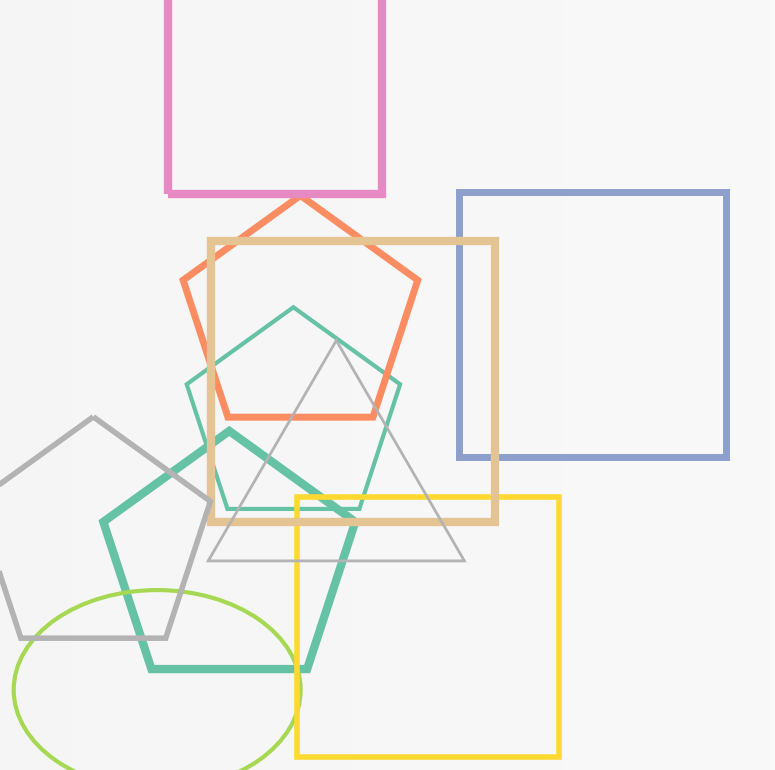[{"shape": "pentagon", "thickness": 3, "radius": 0.85, "center": [0.296, 0.269]}, {"shape": "pentagon", "thickness": 1.5, "radius": 0.72, "center": [0.379, 0.456]}, {"shape": "pentagon", "thickness": 2.5, "radius": 0.8, "center": [0.388, 0.587]}, {"shape": "square", "thickness": 2.5, "radius": 0.86, "center": [0.764, 0.578]}, {"shape": "square", "thickness": 3, "radius": 0.69, "center": [0.355, 0.886]}, {"shape": "oval", "thickness": 1.5, "radius": 0.93, "center": [0.203, 0.104]}, {"shape": "square", "thickness": 2, "radius": 0.85, "center": [0.552, 0.186]}, {"shape": "square", "thickness": 3, "radius": 0.92, "center": [0.455, 0.505]}, {"shape": "triangle", "thickness": 1, "radius": 0.95, "center": [0.434, 0.367]}, {"shape": "pentagon", "thickness": 2, "radius": 0.79, "center": [0.12, 0.3]}]